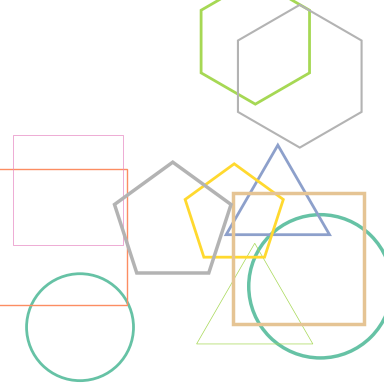[{"shape": "circle", "thickness": 2, "radius": 0.69, "center": [0.208, 0.15]}, {"shape": "circle", "thickness": 2.5, "radius": 0.93, "center": [0.832, 0.256]}, {"shape": "square", "thickness": 1, "radius": 0.88, "center": [0.153, 0.385]}, {"shape": "triangle", "thickness": 2, "radius": 0.78, "center": [0.722, 0.468]}, {"shape": "square", "thickness": 0.5, "radius": 0.71, "center": [0.176, 0.506]}, {"shape": "hexagon", "thickness": 2, "radius": 0.81, "center": [0.663, 0.892]}, {"shape": "triangle", "thickness": 0.5, "radius": 0.87, "center": [0.662, 0.194]}, {"shape": "pentagon", "thickness": 2, "radius": 0.67, "center": [0.608, 0.44]}, {"shape": "square", "thickness": 2.5, "radius": 0.85, "center": [0.776, 0.329]}, {"shape": "hexagon", "thickness": 1.5, "radius": 0.93, "center": [0.779, 0.802]}, {"shape": "pentagon", "thickness": 2.5, "radius": 0.8, "center": [0.449, 0.42]}]